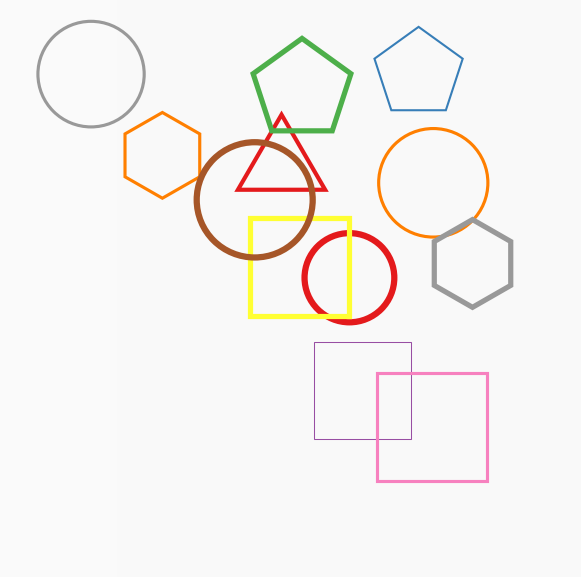[{"shape": "circle", "thickness": 3, "radius": 0.39, "center": [0.601, 0.518]}, {"shape": "triangle", "thickness": 2, "radius": 0.43, "center": [0.484, 0.714]}, {"shape": "pentagon", "thickness": 1, "radius": 0.4, "center": [0.72, 0.873]}, {"shape": "pentagon", "thickness": 2.5, "radius": 0.44, "center": [0.52, 0.844]}, {"shape": "square", "thickness": 0.5, "radius": 0.42, "center": [0.624, 0.322]}, {"shape": "hexagon", "thickness": 1.5, "radius": 0.37, "center": [0.279, 0.73]}, {"shape": "circle", "thickness": 1.5, "radius": 0.47, "center": [0.745, 0.683]}, {"shape": "square", "thickness": 2.5, "radius": 0.42, "center": [0.515, 0.537]}, {"shape": "circle", "thickness": 3, "radius": 0.5, "center": [0.438, 0.653]}, {"shape": "square", "thickness": 1.5, "radius": 0.47, "center": [0.744, 0.26]}, {"shape": "circle", "thickness": 1.5, "radius": 0.46, "center": [0.157, 0.871]}, {"shape": "hexagon", "thickness": 2.5, "radius": 0.38, "center": [0.813, 0.543]}]